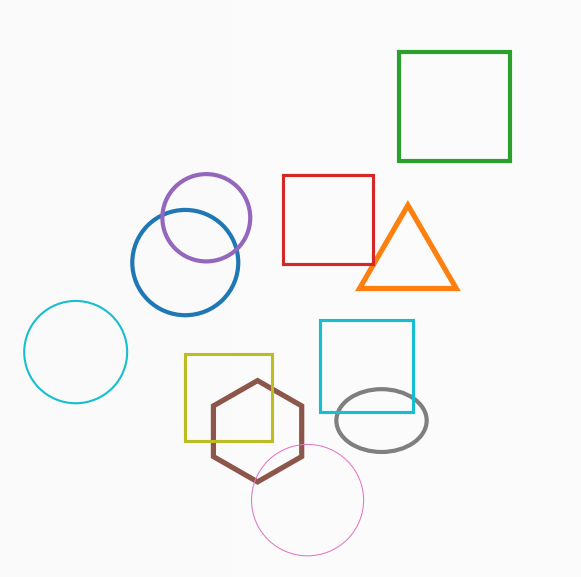[{"shape": "circle", "thickness": 2, "radius": 0.46, "center": [0.319, 0.544]}, {"shape": "triangle", "thickness": 2.5, "radius": 0.48, "center": [0.702, 0.548]}, {"shape": "square", "thickness": 2, "radius": 0.48, "center": [0.782, 0.815]}, {"shape": "square", "thickness": 1.5, "radius": 0.38, "center": [0.564, 0.62]}, {"shape": "circle", "thickness": 2, "radius": 0.38, "center": [0.355, 0.622]}, {"shape": "hexagon", "thickness": 2.5, "radius": 0.44, "center": [0.443, 0.252]}, {"shape": "circle", "thickness": 0.5, "radius": 0.48, "center": [0.529, 0.133]}, {"shape": "oval", "thickness": 2, "radius": 0.39, "center": [0.656, 0.271]}, {"shape": "square", "thickness": 1.5, "radius": 0.37, "center": [0.393, 0.311]}, {"shape": "square", "thickness": 1.5, "radius": 0.4, "center": [0.631, 0.365]}, {"shape": "circle", "thickness": 1, "radius": 0.44, "center": [0.13, 0.389]}]